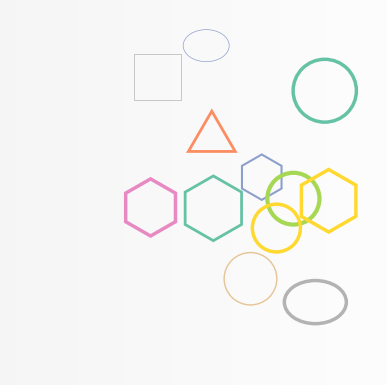[{"shape": "circle", "thickness": 2.5, "radius": 0.41, "center": [0.838, 0.764]}, {"shape": "hexagon", "thickness": 2, "radius": 0.42, "center": [0.551, 0.459]}, {"shape": "triangle", "thickness": 2, "radius": 0.35, "center": [0.547, 0.642]}, {"shape": "oval", "thickness": 0.5, "radius": 0.3, "center": [0.532, 0.881]}, {"shape": "hexagon", "thickness": 1.5, "radius": 0.29, "center": [0.676, 0.54]}, {"shape": "hexagon", "thickness": 2.5, "radius": 0.37, "center": [0.389, 0.461]}, {"shape": "circle", "thickness": 3, "radius": 0.34, "center": [0.757, 0.484]}, {"shape": "hexagon", "thickness": 2.5, "radius": 0.41, "center": [0.848, 0.479]}, {"shape": "circle", "thickness": 2.5, "radius": 0.31, "center": [0.713, 0.408]}, {"shape": "circle", "thickness": 1, "radius": 0.34, "center": [0.646, 0.276]}, {"shape": "square", "thickness": 0.5, "radius": 0.3, "center": [0.407, 0.8]}, {"shape": "oval", "thickness": 2.5, "radius": 0.4, "center": [0.814, 0.215]}]